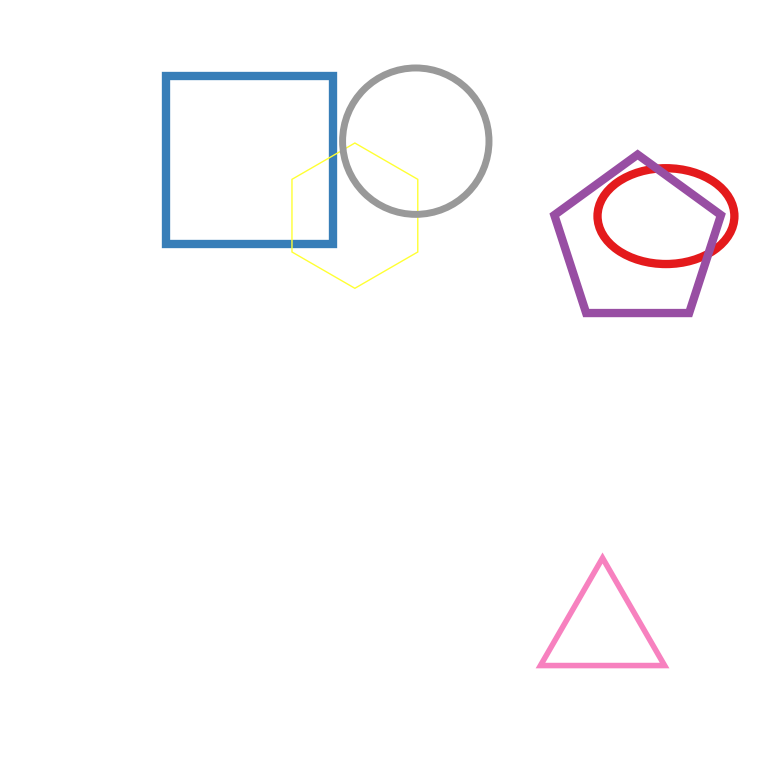[{"shape": "oval", "thickness": 3, "radius": 0.44, "center": [0.865, 0.719]}, {"shape": "square", "thickness": 3, "radius": 0.54, "center": [0.324, 0.792]}, {"shape": "pentagon", "thickness": 3, "radius": 0.57, "center": [0.828, 0.686]}, {"shape": "hexagon", "thickness": 0.5, "radius": 0.47, "center": [0.461, 0.72]}, {"shape": "triangle", "thickness": 2, "radius": 0.47, "center": [0.783, 0.182]}, {"shape": "circle", "thickness": 2.5, "radius": 0.48, "center": [0.54, 0.817]}]